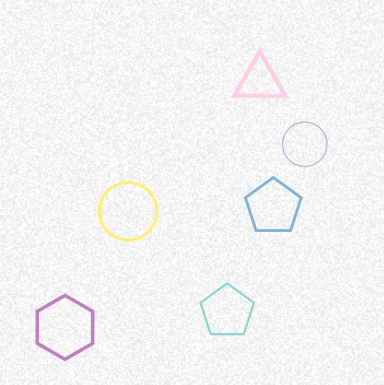[{"shape": "pentagon", "thickness": 1.5, "radius": 0.36, "center": [0.59, 0.191]}, {"shape": "circle", "thickness": 1, "radius": 0.29, "center": [0.792, 0.625]}, {"shape": "pentagon", "thickness": 2, "radius": 0.38, "center": [0.71, 0.463]}, {"shape": "triangle", "thickness": 3, "radius": 0.38, "center": [0.675, 0.789]}, {"shape": "hexagon", "thickness": 2.5, "radius": 0.42, "center": [0.169, 0.15]}, {"shape": "circle", "thickness": 2, "radius": 0.37, "center": [0.333, 0.451]}]